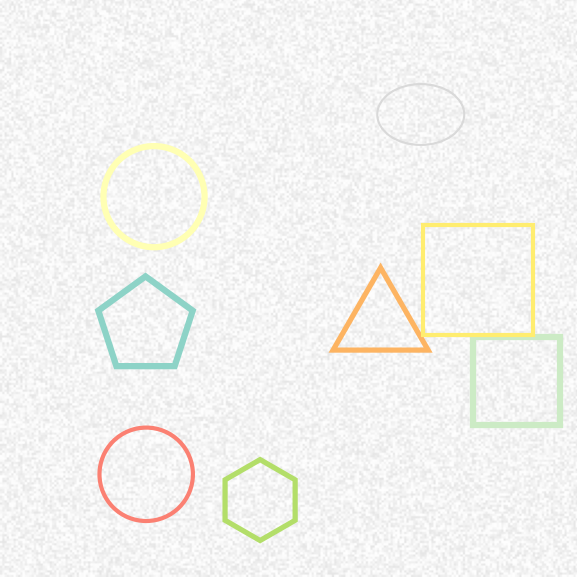[{"shape": "pentagon", "thickness": 3, "radius": 0.43, "center": [0.252, 0.435]}, {"shape": "circle", "thickness": 3, "radius": 0.44, "center": [0.267, 0.659]}, {"shape": "circle", "thickness": 2, "radius": 0.4, "center": [0.253, 0.178]}, {"shape": "triangle", "thickness": 2.5, "radius": 0.48, "center": [0.659, 0.44]}, {"shape": "hexagon", "thickness": 2.5, "radius": 0.35, "center": [0.45, 0.133]}, {"shape": "oval", "thickness": 1, "radius": 0.38, "center": [0.729, 0.801]}, {"shape": "square", "thickness": 3, "radius": 0.38, "center": [0.895, 0.339]}, {"shape": "square", "thickness": 2, "radius": 0.48, "center": [0.828, 0.514]}]